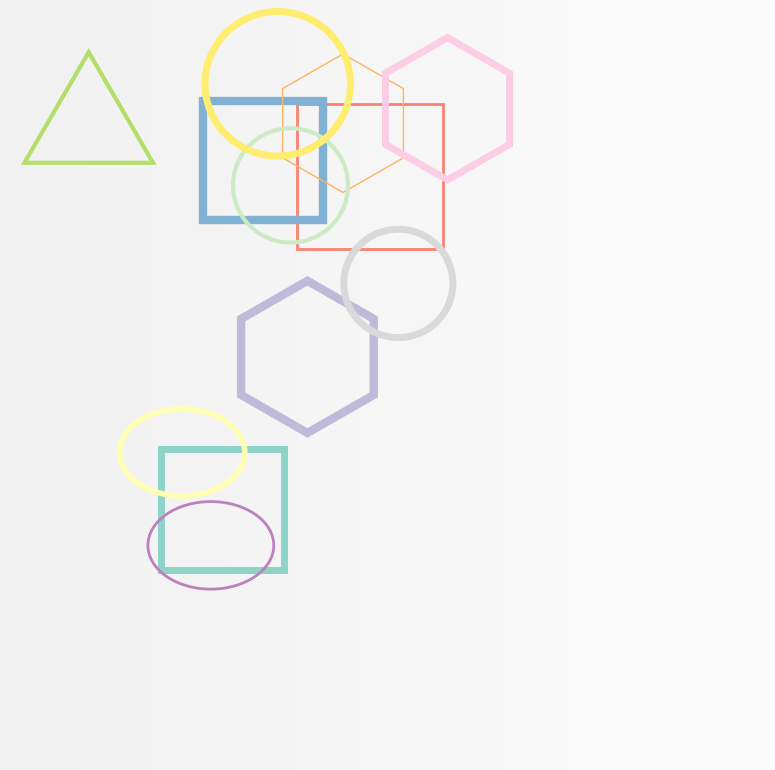[{"shape": "square", "thickness": 2.5, "radius": 0.4, "center": [0.287, 0.338]}, {"shape": "oval", "thickness": 2, "radius": 0.4, "center": [0.235, 0.412]}, {"shape": "hexagon", "thickness": 3, "radius": 0.49, "center": [0.397, 0.537]}, {"shape": "square", "thickness": 1, "radius": 0.47, "center": [0.478, 0.77]}, {"shape": "square", "thickness": 3, "radius": 0.39, "center": [0.339, 0.792]}, {"shape": "hexagon", "thickness": 0.5, "radius": 0.45, "center": [0.443, 0.84]}, {"shape": "triangle", "thickness": 1.5, "radius": 0.48, "center": [0.114, 0.837]}, {"shape": "hexagon", "thickness": 2.5, "radius": 0.46, "center": [0.577, 0.859]}, {"shape": "circle", "thickness": 2.5, "radius": 0.35, "center": [0.514, 0.632]}, {"shape": "oval", "thickness": 1, "radius": 0.41, "center": [0.272, 0.292]}, {"shape": "circle", "thickness": 1.5, "radius": 0.37, "center": [0.375, 0.759]}, {"shape": "circle", "thickness": 2.5, "radius": 0.47, "center": [0.358, 0.891]}]